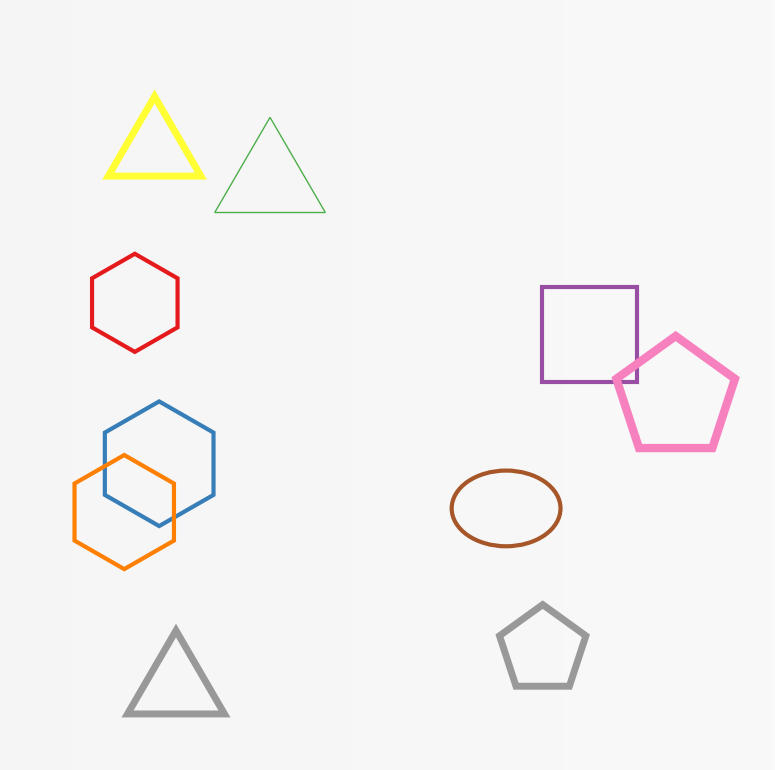[{"shape": "hexagon", "thickness": 1.5, "radius": 0.32, "center": [0.174, 0.607]}, {"shape": "hexagon", "thickness": 1.5, "radius": 0.4, "center": [0.205, 0.398]}, {"shape": "triangle", "thickness": 0.5, "radius": 0.41, "center": [0.348, 0.765]}, {"shape": "square", "thickness": 1.5, "radius": 0.31, "center": [0.761, 0.566]}, {"shape": "hexagon", "thickness": 1.5, "radius": 0.37, "center": [0.16, 0.335]}, {"shape": "triangle", "thickness": 2.5, "radius": 0.34, "center": [0.199, 0.806]}, {"shape": "oval", "thickness": 1.5, "radius": 0.35, "center": [0.653, 0.34]}, {"shape": "pentagon", "thickness": 3, "radius": 0.4, "center": [0.872, 0.483]}, {"shape": "pentagon", "thickness": 2.5, "radius": 0.29, "center": [0.7, 0.156]}, {"shape": "triangle", "thickness": 2.5, "radius": 0.36, "center": [0.227, 0.109]}]